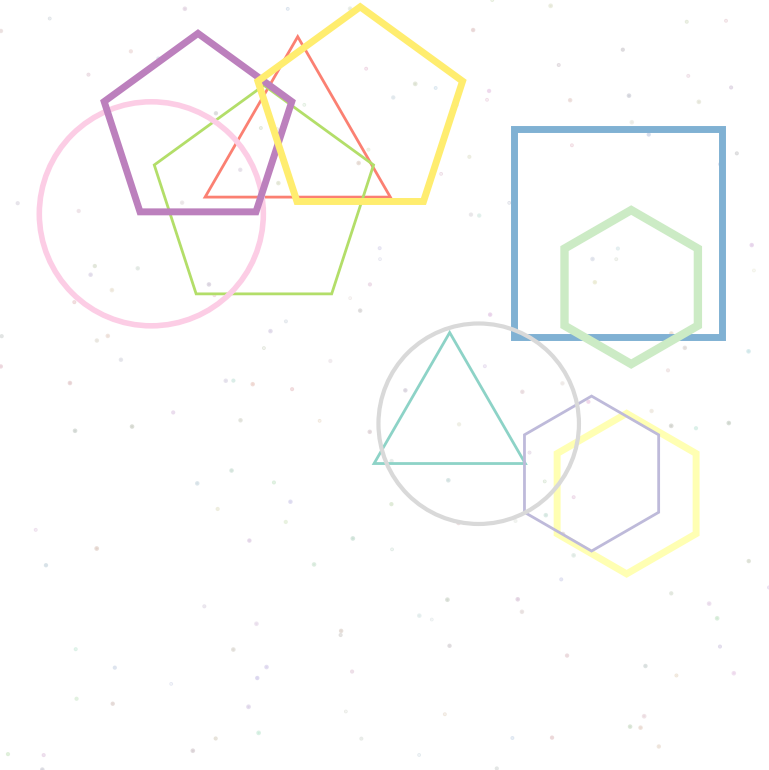[{"shape": "triangle", "thickness": 1, "radius": 0.57, "center": [0.584, 0.455]}, {"shape": "hexagon", "thickness": 2.5, "radius": 0.52, "center": [0.814, 0.359]}, {"shape": "hexagon", "thickness": 1, "radius": 0.5, "center": [0.768, 0.385]}, {"shape": "triangle", "thickness": 1, "radius": 0.69, "center": [0.387, 0.813]}, {"shape": "square", "thickness": 2.5, "radius": 0.68, "center": [0.803, 0.697]}, {"shape": "pentagon", "thickness": 1, "radius": 0.75, "center": [0.343, 0.739]}, {"shape": "circle", "thickness": 2, "radius": 0.73, "center": [0.197, 0.722]}, {"shape": "circle", "thickness": 1.5, "radius": 0.65, "center": [0.622, 0.45]}, {"shape": "pentagon", "thickness": 2.5, "radius": 0.64, "center": [0.257, 0.829]}, {"shape": "hexagon", "thickness": 3, "radius": 0.5, "center": [0.82, 0.627]}, {"shape": "pentagon", "thickness": 2.5, "radius": 0.7, "center": [0.468, 0.851]}]